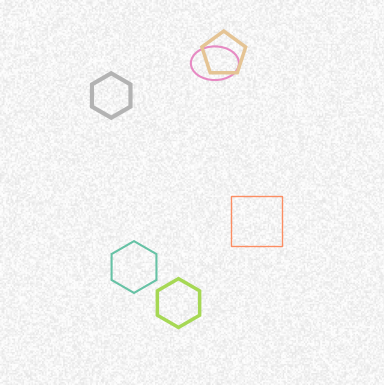[{"shape": "hexagon", "thickness": 1.5, "radius": 0.34, "center": [0.348, 0.306]}, {"shape": "square", "thickness": 1, "radius": 0.33, "center": [0.666, 0.426]}, {"shape": "oval", "thickness": 1.5, "radius": 0.31, "center": [0.558, 0.836]}, {"shape": "hexagon", "thickness": 2.5, "radius": 0.32, "center": [0.464, 0.213]}, {"shape": "pentagon", "thickness": 2.5, "radius": 0.3, "center": [0.581, 0.859]}, {"shape": "hexagon", "thickness": 3, "radius": 0.29, "center": [0.289, 0.752]}]